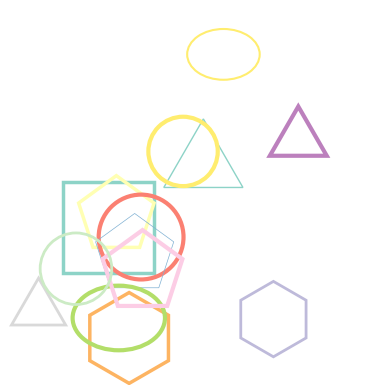[{"shape": "triangle", "thickness": 1, "radius": 0.59, "center": [0.528, 0.572]}, {"shape": "square", "thickness": 2.5, "radius": 0.59, "center": [0.281, 0.409]}, {"shape": "pentagon", "thickness": 2.5, "radius": 0.52, "center": [0.302, 0.441]}, {"shape": "hexagon", "thickness": 2, "radius": 0.49, "center": [0.71, 0.171]}, {"shape": "circle", "thickness": 3, "radius": 0.55, "center": [0.366, 0.384]}, {"shape": "pentagon", "thickness": 0.5, "radius": 0.53, "center": [0.35, 0.339]}, {"shape": "hexagon", "thickness": 2.5, "radius": 0.59, "center": [0.335, 0.122]}, {"shape": "oval", "thickness": 3, "radius": 0.6, "center": [0.309, 0.174]}, {"shape": "pentagon", "thickness": 3, "radius": 0.54, "center": [0.37, 0.293]}, {"shape": "triangle", "thickness": 2, "radius": 0.41, "center": [0.1, 0.196]}, {"shape": "triangle", "thickness": 3, "radius": 0.43, "center": [0.775, 0.638]}, {"shape": "circle", "thickness": 2, "radius": 0.46, "center": [0.197, 0.302]}, {"shape": "oval", "thickness": 1.5, "radius": 0.47, "center": [0.58, 0.859]}, {"shape": "circle", "thickness": 3, "radius": 0.45, "center": [0.475, 0.607]}]